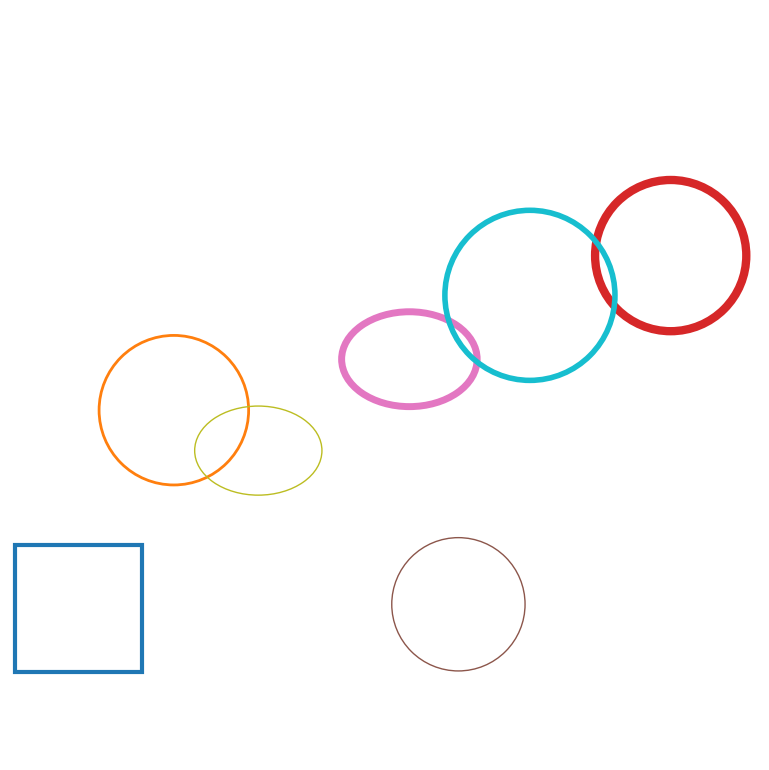[{"shape": "square", "thickness": 1.5, "radius": 0.41, "center": [0.102, 0.21]}, {"shape": "circle", "thickness": 1, "radius": 0.49, "center": [0.226, 0.467]}, {"shape": "circle", "thickness": 3, "radius": 0.49, "center": [0.871, 0.668]}, {"shape": "circle", "thickness": 0.5, "radius": 0.43, "center": [0.595, 0.215]}, {"shape": "oval", "thickness": 2.5, "radius": 0.44, "center": [0.532, 0.534]}, {"shape": "oval", "thickness": 0.5, "radius": 0.41, "center": [0.335, 0.415]}, {"shape": "circle", "thickness": 2, "radius": 0.55, "center": [0.688, 0.616]}]